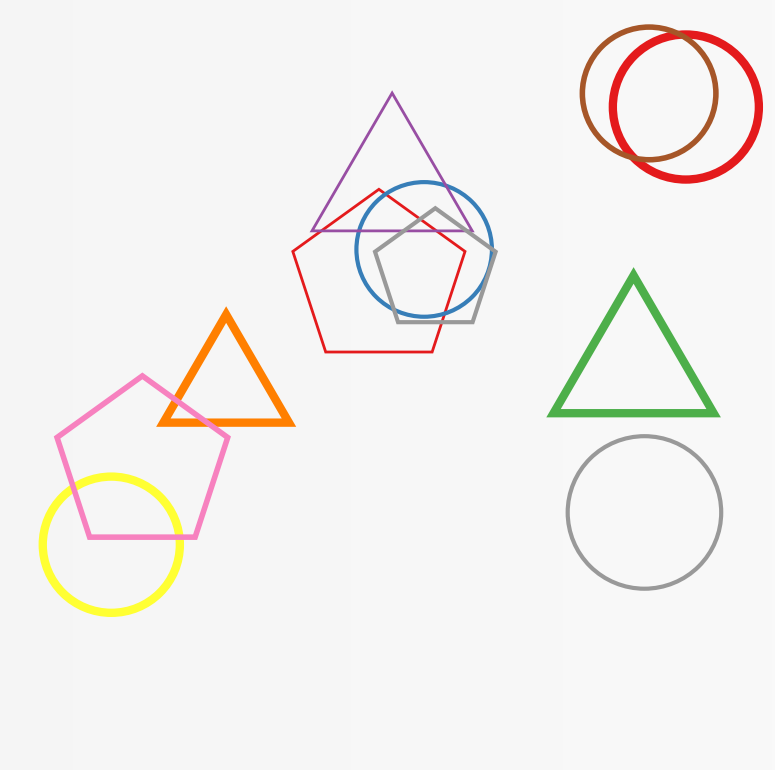[{"shape": "circle", "thickness": 3, "radius": 0.47, "center": [0.885, 0.861]}, {"shape": "pentagon", "thickness": 1, "radius": 0.58, "center": [0.489, 0.637]}, {"shape": "circle", "thickness": 1.5, "radius": 0.44, "center": [0.547, 0.676]}, {"shape": "triangle", "thickness": 3, "radius": 0.6, "center": [0.818, 0.523]}, {"shape": "triangle", "thickness": 1, "radius": 0.6, "center": [0.506, 0.76]}, {"shape": "triangle", "thickness": 3, "radius": 0.47, "center": [0.292, 0.498]}, {"shape": "circle", "thickness": 3, "radius": 0.44, "center": [0.144, 0.293]}, {"shape": "circle", "thickness": 2, "radius": 0.43, "center": [0.838, 0.879]}, {"shape": "pentagon", "thickness": 2, "radius": 0.58, "center": [0.184, 0.396]}, {"shape": "pentagon", "thickness": 1.5, "radius": 0.41, "center": [0.562, 0.648]}, {"shape": "circle", "thickness": 1.5, "radius": 0.5, "center": [0.832, 0.334]}]